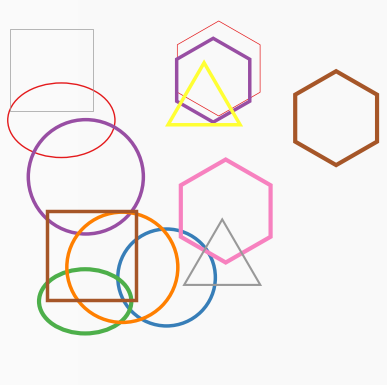[{"shape": "oval", "thickness": 1, "radius": 0.69, "center": [0.158, 0.688]}, {"shape": "hexagon", "thickness": 0.5, "radius": 0.62, "center": [0.564, 0.822]}, {"shape": "circle", "thickness": 2.5, "radius": 0.63, "center": [0.43, 0.279]}, {"shape": "oval", "thickness": 3, "radius": 0.6, "center": [0.22, 0.217]}, {"shape": "hexagon", "thickness": 2.5, "radius": 0.54, "center": [0.55, 0.792]}, {"shape": "circle", "thickness": 2.5, "radius": 0.74, "center": [0.221, 0.541]}, {"shape": "circle", "thickness": 2.5, "radius": 0.72, "center": [0.316, 0.306]}, {"shape": "triangle", "thickness": 2.5, "radius": 0.54, "center": [0.527, 0.73]}, {"shape": "hexagon", "thickness": 3, "radius": 0.61, "center": [0.867, 0.693]}, {"shape": "square", "thickness": 2.5, "radius": 0.58, "center": [0.236, 0.337]}, {"shape": "hexagon", "thickness": 3, "radius": 0.67, "center": [0.582, 0.452]}, {"shape": "triangle", "thickness": 1.5, "radius": 0.57, "center": [0.573, 0.317]}, {"shape": "square", "thickness": 0.5, "radius": 0.54, "center": [0.133, 0.818]}]